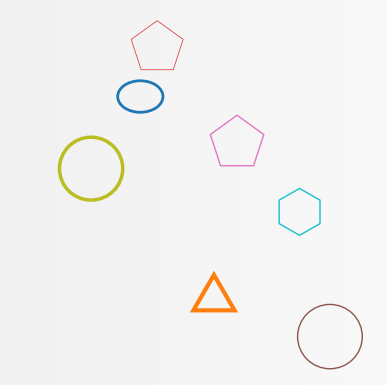[{"shape": "oval", "thickness": 2, "radius": 0.29, "center": [0.362, 0.749]}, {"shape": "triangle", "thickness": 3, "radius": 0.31, "center": [0.552, 0.225]}, {"shape": "pentagon", "thickness": 0.5, "radius": 0.35, "center": [0.406, 0.876]}, {"shape": "circle", "thickness": 1, "radius": 0.42, "center": [0.851, 0.126]}, {"shape": "pentagon", "thickness": 1, "radius": 0.36, "center": [0.612, 0.628]}, {"shape": "circle", "thickness": 2.5, "radius": 0.41, "center": [0.235, 0.562]}, {"shape": "hexagon", "thickness": 1, "radius": 0.3, "center": [0.773, 0.45]}]